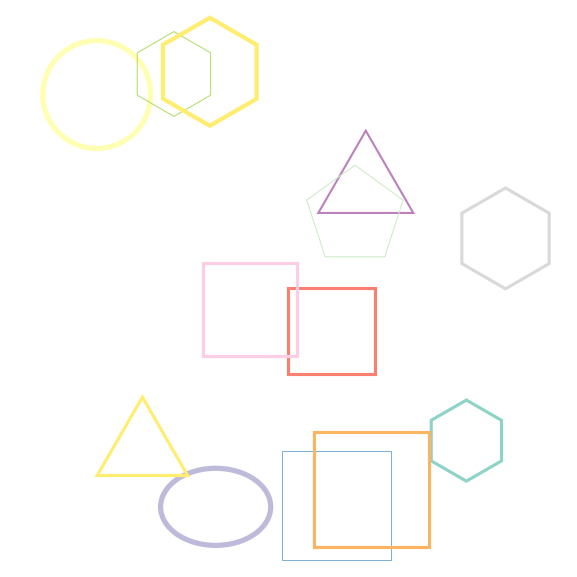[{"shape": "hexagon", "thickness": 1.5, "radius": 0.35, "center": [0.808, 0.236]}, {"shape": "circle", "thickness": 2.5, "radius": 0.47, "center": [0.167, 0.835]}, {"shape": "oval", "thickness": 2.5, "radius": 0.48, "center": [0.373, 0.121]}, {"shape": "square", "thickness": 1.5, "radius": 0.37, "center": [0.574, 0.426]}, {"shape": "square", "thickness": 0.5, "radius": 0.47, "center": [0.583, 0.124]}, {"shape": "square", "thickness": 1.5, "radius": 0.5, "center": [0.644, 0.151]}, {"shape": "hexagon", "thickness": 0.5, "radius": 0.37, "center": [0.301, 0.871]}, {"shape": "square", "thickness": 1.5, "radius": 0.4, "center": [0.433, 0.463]}, {"shape": "hexagon", "thickness": 1.5, "radius": 0.44, "center": [0.875, 0.586]}, {"shape": "triangle", "thickness": 1, "radius": 0.47, "center": [0.633, 0.678]}, {"shape": "pentagon", "thickness": 0.5, "radius": 0.44, "center": [0.615, 0.625]}, {"shape": "triangle", "thickness": 1.5, "radius": 0.45, "center": [0.247, 0.221]}, {"shape": "hexagon", "thickness": 2, "radius": 0.47, "center": [0.363, 0.875]}]